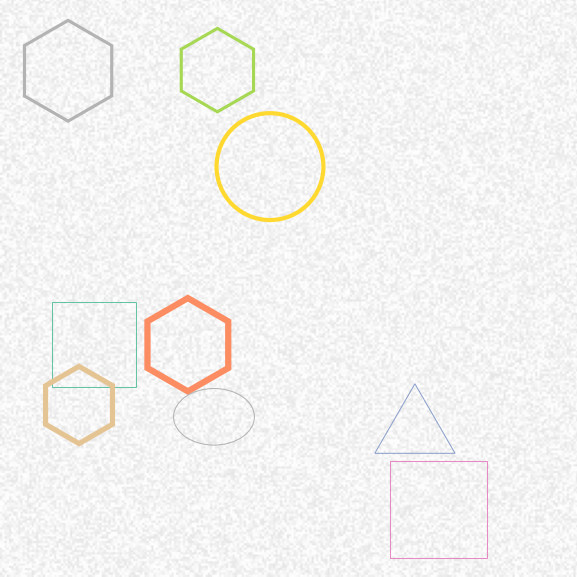[{"shape": "square", "thickness": 0.5, "radius": 0.36, "center": [0.162, 0.403]}, {"shape": "hexagon", "thickness": 3, "radius": 0.4, "center": [0.325, 0.402]}, {"shape": "triangle", "thickness": 0.5, "radius": 0.4, "center": [0.718, 0.254]}, {"shape": "square", "thickness": 0.5, "radius": 0.42, "center": [0.759, 0.117]}, {"shape": "hexagon", "thickness": 1.5, "radius": 0.36, "center": [0.376, 0.878]}, {"shape": "circle", "thickness": 2, "radius": 0.46, "center": [0.467, 0.711]}, {"shape": "hexagon", "thickness": 2.5, "radius": 0.33, "center": [0.137, 0.298]}, {"shape": "oval", "thickness": 0.5, "radius": 0.35, "center": [0.371, 0.277]}, {"shape": "hexagon", "thickness": 1.5, "radius": 0.44, "center": [0.118, 0.877]}]